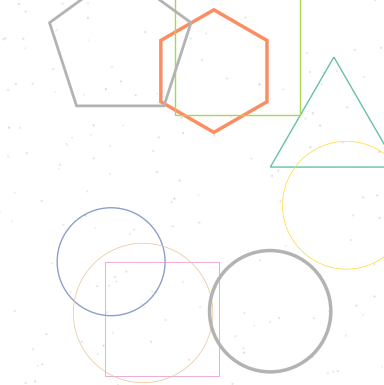[{"shape": "triangle", "thickness": 1, "radius": 0.95, "center": [0.867, 0.661]}, {"shape": "hexagon", "thickness": 2.5, "radius": 0.8, "center": [0.556, 0.815]}, {"shape": "circle", "thickness": 1, "radius": 0.7, "center": [0.289, 0.32]}, {"shape": "square", "thickness": 0.5, "radius": 0.74, "center": [0.421, 0.172]}, {"shape": "square", "thickness": 1, "radius": 0.81, "center": [0.617, 0.863]}, {"shape": "circle", "thickness": 0.5, "radius": 0.83, "center": [0.9, 0.467]}, {"shape": "circle", "thickness": 0.5, "radius": 0.91, "center": [0.372, 0.187]}, {"shape": "pentagon", "thickness": 2, "radius": 0.97, "center": [0.312, 0.881]}, {"shape": "circle", "thickness": 2.5, "radius": 0.79, "center": [0.702, 0.192]}]